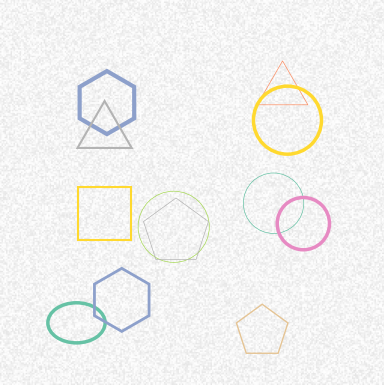[{"shape": "oval", "thickness": 2.5, "radius": 0.37, "center": [0.199, 0.161]}, {"shape": "circle", "thickness": 0.5, "radius": 0.39, "center": [0.711, 0.472]}, {"shape": "triangle", "thickness": 0.5, "radius": 0.38, "center": [0.734, 0.766]}, {"shape": "hexagon", "thickness": 2, "radius": 0.41, "center": [0.316, 0.221]}, {"shape": "hexagon", "thickness": 3, "radius": 0.41, "center": [0.278, 0.734]}, {"shape": "circle", "thickness": 2.5, "radius": 0.34, "center": [0.788, 0.419]}, {"shape": "circle", "thickness": 0.5, "radius": 0.46, "center": [0.451, 0.411]}, {"shape": "circle", "thickness": 2.5, "radius": 0.44, "center": [0.747, 0.688]}, {"shape": "square", "thickness": 1.5, "radius": 0.35, "center": [0.272, 0.445]}, {"shape": "pentagon", "thickness": 1, "radius": 0.35, "center": [0.681, 0.139]}, {"shape": "triangle", "thickness": 1.5, "radius": 0.41, "center": [0.272, 0.656]}, {"shape": "pentagon", "thickness": 0.5, "radius": 0.44, "center": [0.457, 0.397]}]